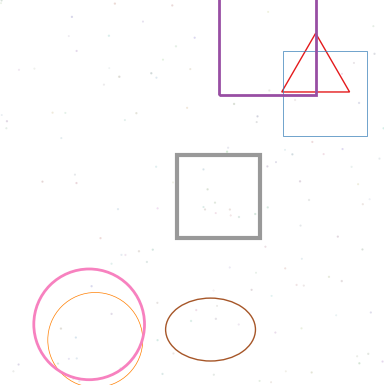[{"shape": "triangle", "thickness": 1, "radius": 0.51, "center": [0.82, 0.812]}, {"shape": "square", "thickness": 0.5, "radius": 0.55, "center": [0.844, 0.758]}, {"shape": "square", "thickness": 2, "radius": 0.63, "center": [0.694, 0.878]}, {"shape": "circle", "thickness": 0.5, "radius": 0.62, "center": [0.247, 0.117]}, {"shape": "oval", "thickness": 1, "radius": 0.58, "center": [0.547, 0.144]}, {"shape": "circle", "thickness": 2, "radius": 0.72, "center": [0.232, 0.158]}, {"shape": "square", "thickness": 3, "radius": 0.54, "center": [0.567, 0.49]}]